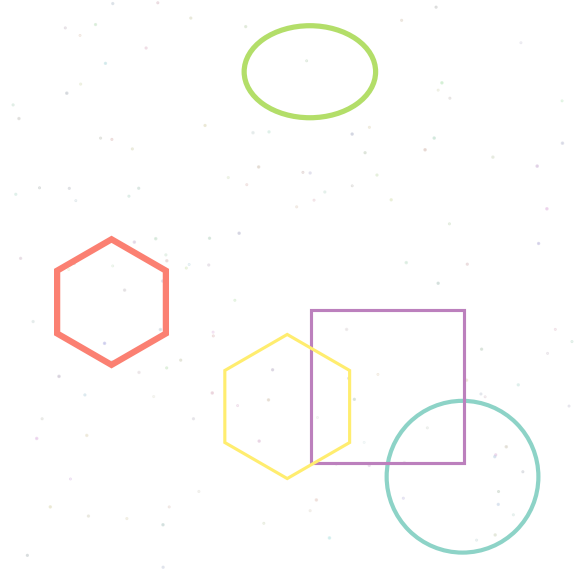[{"shape": "circle", "thickness": 2, "radius": 0.66, "center": [0.801, 0.174]}, {"shape": "hexagon", "thickness": 3, "radius": 0.54, "center": [0.193, 0.476]}, {"shape": "oval", "thickness": 2.5, "radius": 0.57, "center": [0.537, 0.875]}, {"shape": "square", "thickness": 1.5, "radius": 0.66, "center": [0.67, 0.33]}, {"shape": "hexagon", "thickness": 1.5, "radius": 0.62, "center": [0.497, 0.295]}]